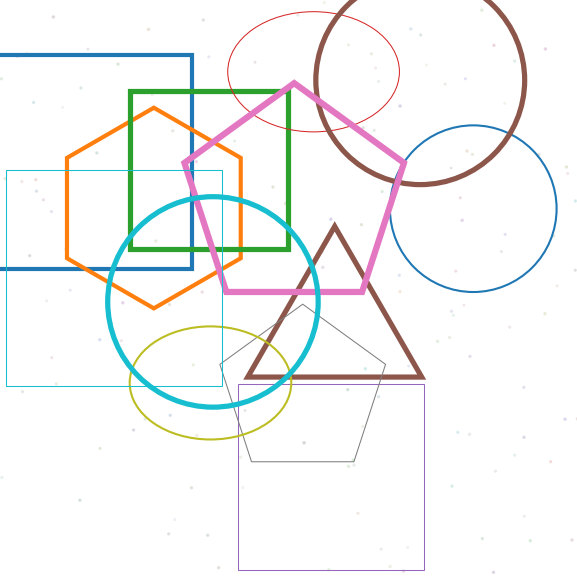[{"shape": "circle", "thickness": 1, "radius": 0.72, "center": [0.82, 0.638]}, {"shape": "square", "thickness": 2, "radius": 0.93, "center": [0.146, 0.718]}, {"shape": "hexagon", "thickness": 2, "radius": 0.87, "center": [0.266, 0.639]}, {"shape": "square", "thickness": 2.5, "radius": 0.68, "center": [0.361, 0.705]}, {"shape": "oval", "thickness": 0.5, "radius": 0.74, "center": [0.543, 0.875]}, {"shape": "square", "thickness": 0.5, "radius": 0.81, "center": [0.572, 0.173]}, {"shape": "circle", "thickness": 2.5, "radius": 0.9, "center": [0.728, 0.86]}, {"shape": "triangle", "thickness": 2.5, "radius": 0.87, "center": [0.58, 0.433]}, {"shape": "pentagon", "thickness": 3, "radius": 1.0, "center": [0.509, 0.655]}, {"shape": "pentagon", "thickness": 0.5, "radius": 0.75, "center": [0.524, 0.322]}, {"shape": "oval", "thickness": 1, "radius": 0.7, "center": [0.364, 0.336]}, {"shape": "circle", "thickness": 2.5, "radius": 0.91, "center": [0.369, 0.476]}, {"shape": "square", "thickness": 0.5, "radius": 0.94, "center": [0.198, 0.518]}]